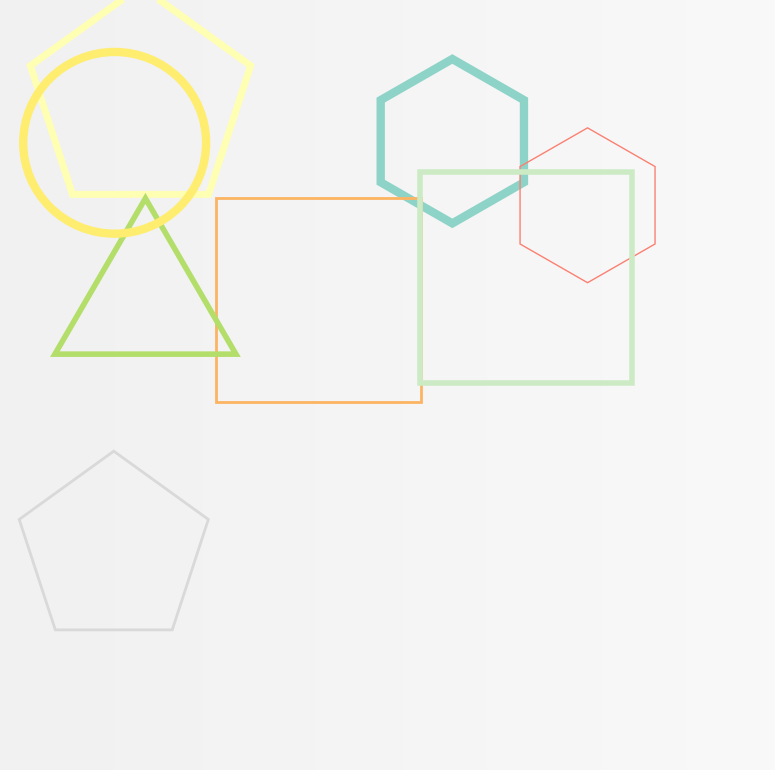[{"shape": "hexagon", "thickness": 3, "radius": 0.53, "center": [0.584, 0.817]}, {"shape": "pentagon", "thickness": 2.5, "radius": 0.75, "center": [0.181, 0.868]}, {"shape": "hexagon", "thickness": 0.5, "radius": 0.5, "center": [0.758, 0.733]}, {"shape": "square", "thickness": 1, "radius": 0.66, "center": [0.41, 0.611]}, {"shape": "triangle", "thickness": 2, "radius": 0.67, "center": [0.188, 0.608]}, {"shape": "pentagon", "thickness": 1, "radius": 0.64, "center": [0.147, 0.286]}, {"shape": "square", "thickness": 2, "radius": 0.68, "center": [0.679, 0.64]}, {"shape": "circle", "thickness": 3, "radius": 0.59, "center": [0.148, 0.815]}]